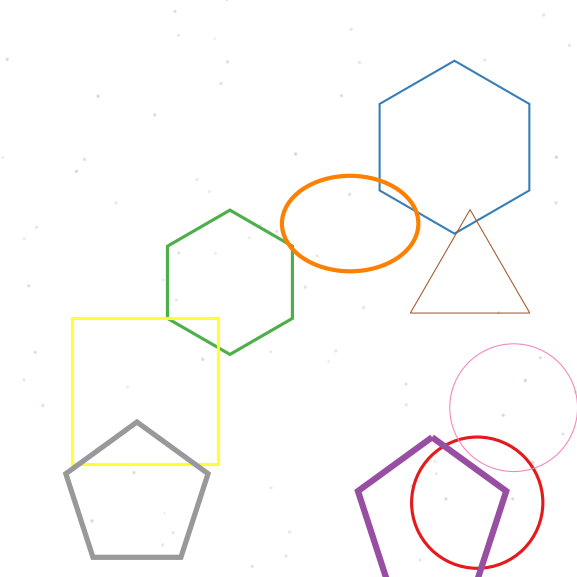[{"shape": "circle", "thickness": 1.5, "radius": 0.57, "center": [0.826, 0.129]}, {"shape": "hexagon", "thickness": 1, "radius": 0.75, "center": [0.787, 0.744]}, {"shape": "hexagon", "thickness": 1.5, "radius": 0.62, "center": [0.398, 0.51]}, {"shape": "pentagon", "thickness": 3, "radius": 0.67, "center": [0.748, 0.107]}, {"shape": "oval", "thickness": 2, "radius": 0.59, "center": [0.606, 0.612]}, {"shape": "square", "thickness": 1.5, "radius": 0.63, "center": [0.251, 0.322]}, {"shape": "triangle", "thickness": 0.5, "radius": 0.6, "center": [0.814, 0.517]}, {"shape": "circle", "thickness": 0.5, "radius": 0.55, "center": [0.889, 0.293]}, {"shape": "pentagon", "thickness": 2.5, "radius": 0.65, "center": [0.237, 0.139]}]